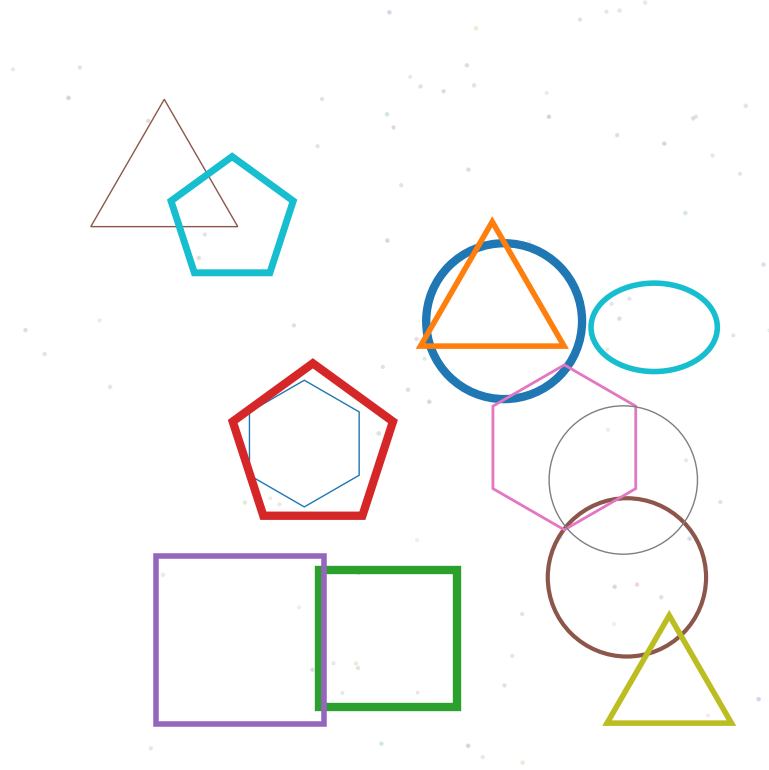[{"shape": "hexagon", "thickness": 0.5, "radius": 0.41, "center": [0.395, 0.424]}, {"shape": "circle", "thickness": 3, "radius": 0.51, "center": [0.655, 0.583]}, {"shape": "triangle", "thickness": 2, "radius": 0.54, "center": [0.639, 0.604]}, {"shape": "square", "thickness": 3, "radius": 0.45, "center": [0.504, 0.171]}, {"shape": "pentagon", "thickness": 3, "radius": 0.55, "center": [0.406, 0.419]}, {"shape": "square", "thickness": 2, "radius": 0.55, "center": [0.312, 0.169]}, {"shape": "circle", "thickness": 1.5, "radius": 0.51, "center": [0.814, 0.25]}, {"shape": "triangle", "thickness": 0.5, "radius": 0.55, "center": [0.213, 0.761]}, {"shape": "hexagon", "thickness": 1, "radius": 0.54, "center": [0.733, 0.419]}, {"shape": "circle", "thickness": 0.5, "radius": 0.48, "center": [0.809, 0.377]}, {"shape": "triangle", "thickness": 2, "radius": 0.47, "center": [0.869, 0.108]}, {"shape": "oval", "thickness": 2, "radius": 0.41, "center": [0.85, 0.575]}, {"shape": "pentagon", "thickness": 2.5, "radius": 0.42, "center": [0.301, 0.713]}]